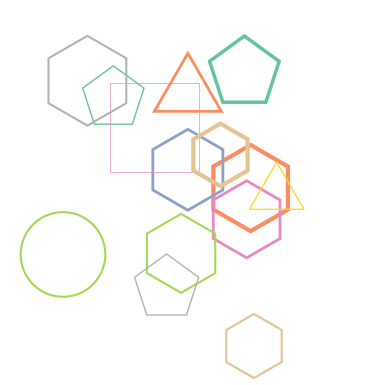[{"shape": "pentagon", "thickness": 2.5, "radius": 0.48, "center": [0.635, 0.811]}, {"shape": "pentagon", "thickness": 1, "radius": 0.42, "center": [0.294, 0.745]}, {"shape": "triangle", "thickness": 2, "radius": 0.5, "center": [0.488, 0.761]}, {"shape": "hexagon", "thickness": 3, "radius": 0.56, "center": [0.651, 0.512]}, {"shape": "hexagon", "thickness": 2, "radius": 0.53, "center": [0.488, 0.559]}, {"shape": "hexagon", "thickness": 2, "radius": 0.5, "center": [0.641, 0.43]}, {"shape": "square", "thickness": 0.5, "radius": 0.58, "center": [0.401, 0.669]}, {"shape": "hexagon", "thickness": 1.5, "radius": 0.51, "center": [0.47, 0.342]}, {"shape": "circle", "thickness": 1.5, "radius": 0.55, "center": [0.164, 0.339]}, {"shape": "triangle", "thickness": 1, "radius": 0.41, "center": [0.719, 0.497]}, {"shape": "hexagon", "thickness": 1.5, "radius": 0.42, "center": [0.66, 0.101]}, {"shape": "hexagon", "thickness": 3, "radius": 0.41, "center": [0.573, 0.598]}, {"shape": "hexagon", "thickness": 1.5, "radius": 0.58, "center": [0.227, 0.79]}, {"shape": "pentagon", "thickness": 1, "radius": 0.44, "center": [0.433, 0.253]}]